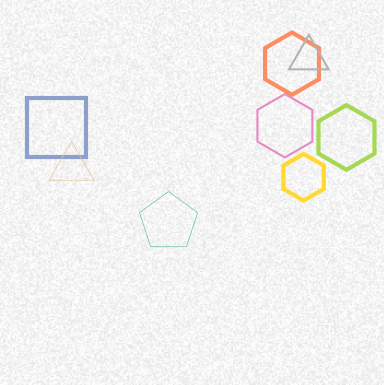[{"shape": "pentagon", "thickness": 0.5, "radius": 0.4, "center": [0.438, 0.423]}, {"shape": "hexagon", "thickness": 3, "radius": 0.4, "center": [0.759, 0.835]}, {"shape": "square", "thickness": 3, "radius": 0.38, "center": [0.148, 0.668]}, {"shape": "hexagon", "thickness": 1.5, "radius": 0.41, "center": [0.74, 0.673]}, {"shape": "hexagon", "thickness": 3, "radius": 0.42, "center": [0.9, 0.643]}, {"shape": "hexagon", "thickness": 3, "radius": 0.3, "center": [0.789, 0.54]}, {"shape": "triangle", "thickness": 0.5, "radius": 0.34, "center": [0.186, 0.566]}, {"shape": "triangle", "thickness": 1.5, "radius": 0.3, "center": [0.802, 0.85]}]